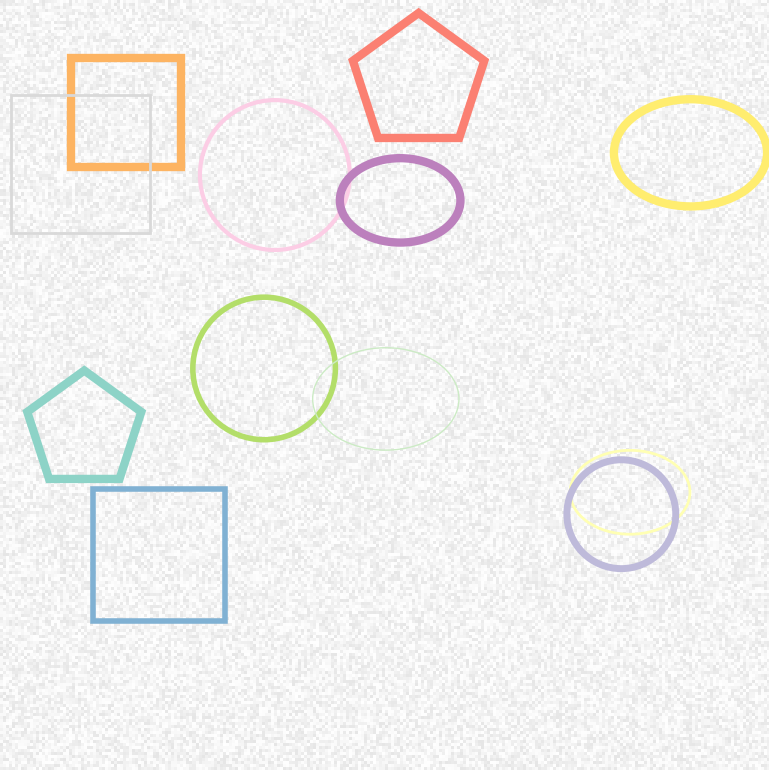[{"shape": "pentagon", "thickness": 3, "radius": 0.39, "center": [0.109, 0.441]}, {"shape": "oval", "thickness": 1, "radius": 0.39, "center": [0.818, 0.361]}, {"shape": "circle", "thickness": 2.5, "radius": 0.35, "center": [0.807, 0.332]}, {"shape": "pentagon", "thickness": 3, "radius": 0.45, "center": [0.544, 0.893]}, {"shape": "square", "thickness": 2, "radius": 0.43, "center": [0.206, 0.279]}, {"shape": "square", "thickness": 3, "radius": 0.36, "center": [0.163, 0.854]}, {"shape": "circle", "thickness": 2, "radius": 0.46, "center": [0.343, 0.521]}, {"shape": "circle", "thickness": 1.5, "radius": 0.49, "center": [0.357, 0.773]}, {"shape": "square", "thickness": 1, "radius": 0.45, "center": [0.104, 0.787]}, {"shape": "oval", "thickness": 3, "radius": 0.39, "center": [0.52, 0.74]}, {"shape": "oval", "thickness": 0.5, "radius": 0.47, "center": [0.501, 0.482]}, {"shape": "oval", "thickness": 3, "radius": 0.5, "center": [0.897, 0.802]}]